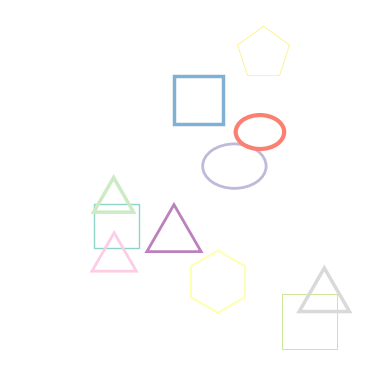[{"shape": "square", "thickness": 1, "radius": 0.29, "center": [0.303, 0.414]}, {"shape": "hexagon", "thickness": 1.5, "radius": 0.4, "center": [0.566, 0.268]}, {"shape": "oval", "thickness": 2, "radius": 0.41, "center": [0.609, 0.568]}, {"shape": "oval", "thickness": 3, "radius": 0.31, "center": [0.675, 0.657]}, {"shape": "square", "thickness": 2.5, "radius": 0.31, "center": [0.516, 0.739]}, {"shape": "square", "thickness": 0.5, "radius": 0.36, "center": [0.804, 0.165]}, {"shape": "triangle", "thickness": 2, "radius": 0.33, "center": [0.297, 0.329]}, {"shape": "triangle", "thickness": 2.5, "radius": 0.38, "center": [0.842, 0.228]}, {"shape": "triangle", "thickness": 2, "radius": 0.41, "center": [0.452, 0.387]}, {"shape": "triangle", "thickness": 2.5, "radius": 0.3, "center": [0.295, 0.479]}, {"shape": "pentagon", "thickness": 0.5, "radius": 0.35, "center": [0.685, 0.861]}]